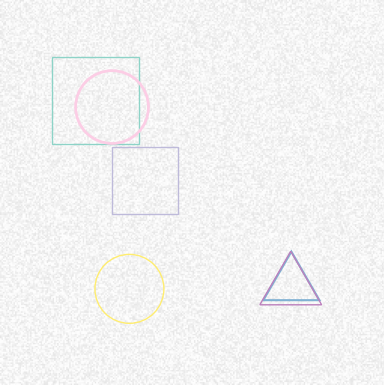[{"shape": "square", "thickness": 1, "radius": 0.56, "center": [0.249, 0.739]}, {"shape": "square", "thickness": 1, "radius": 0.43, "center": [0.377, 0.531]}, {"shape": "triangle", "thickness": 1.5, "radius": 0.42, "center": [0.757, 0.262]}, {"shape": "circle", "thickness": 2, "radius": 0.47, "center": [0.291, 0.722]}, {"shape": "triangle", "thickness": 1, "radius": 0.46, "center": [0.755, 0.255]}, {"shape": "circle", "thickness": 1, "radius": 0.45, "center": [0.336, 0.25]}]